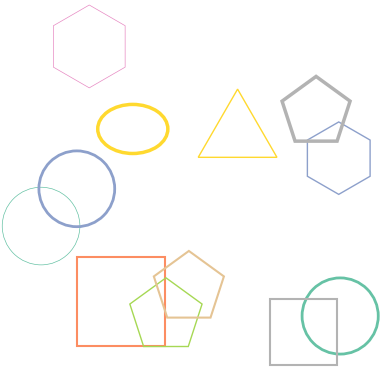[{"shape": "circle", "thickness": 0.5, "radius": 0.5, "center": [0.107, 0.413]}, {"shape": "circle", "thickness": 2, "radius": 0.49, "center": [0.884, 0.179]}, {"shape": "square", "thickness": 1.5, "radius": 0.57, "center": [0.314, 0.217]}, {"shape": "hexagon", "thickness": 1, "radius": 0.47, "center": [0.88, 0.589]}, {"shape": "circle", "thickness": 2, "radius": 0.49, "center": [0.199, 0.51]}, {"shape": "hexagon", "thickness": 0.5, "radius": 0.54, "center": [0.232, 0.879]}, {"shape": "pentagon", "thickness": 1, "radius": 0.49, "center": [0.431, 0.18]}, {"shape": "triangle", "thickness": 1, "radius": 0.59, "center": [0.617, 0.65]}, {"shape": "oval", "thickness": 2.5, "radius": 0.46, "center": [0.345, 0.665]}, {"shape": "pentagon", "thickness": 1.5, "radius": 0.48, "center": [0.491, 0.252]}, {"shape": "square", "thickness": 1.5, "radius": 0.43, "center": [0.788, 0.139]}, {"shape": "pentagon", "thickness": 2.5, "radius": 0.46, "center": [0.821, 0.709]}]